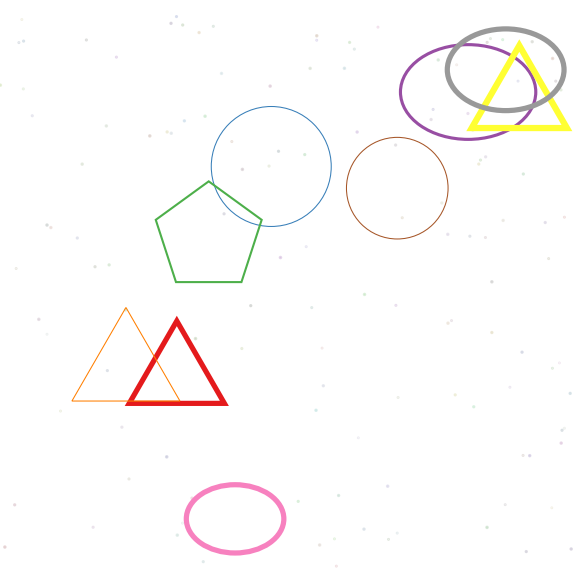[{"shape": "triangle", "thickness": 2.5, "radius": 0.48, "center": [0.306, 0.348]}, {"shape": "circle", "thickness": 0.5, "radius": 0.52, "center": [0.47, 0.711]}, {"shape": "pentagon", "thickness": 1, "radius": 0.48, "center": [0.361, 0.589]}, {"shape": "oval", "thickness": 1.5, "radius": 0.59, "center": [0.811, 0.84]}, {"shape": "triangle", "thickness": 0.5, "radius": 0.54, "center": [0.218, 0.359]}, {"shape": "triangle", "thickness": 3, "radius": 0.48, "center": [0.899, 0.825]}, {"shape": "circle", "thickness": 0.5, "radius": 0.44, "center": [0.688, 0.673]}, {"shape": "oval", "thickness": 2.5, "radius": 0.42, "center": [0.407, 0.101]}, {"shape": "oval", "thickness": 2.5, "radius": 0.51, "center": [0.876, 0.878]}]